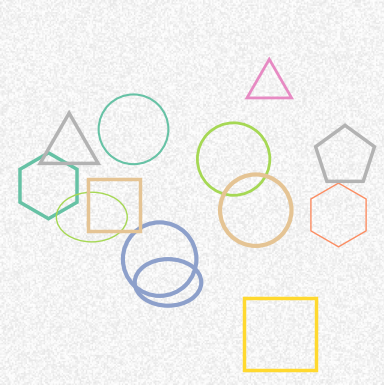[{"shape": "hexagon", "thickness": 2.5, "radius": 0.43, "center": [0.126, 0.518]}, {"shape": "circle", "thickness": 1.5, "radius": 0.45, "center": [0.347, 0.664]}, {"shape": "hexagon", "thickness": 1, "radius": 0.41, "center": [0.879, 0.442]}, {"shape": "oval", "thickness": 3, "radius": 0.43, "center": [0.436, 0.266]}, {"shape": "circle", "thickness": 3, "radius": 0.48, "center": [0.415, 0.327]}, {"shape": "triangle", "thickness": 2, "radius": 0.33, "center": [0.699, 0.779]}, {"shape": "oval", "thickness": 1, "radius": 0.46, "center": [0.238, 0.436]}, {"shape": "circle", "thickness": 2, "radius": 0.47, "center": [0.607, 0.587]}, {"shape": "square", "thickness": 2.5, "radius": 0.47, "center": [0.727, 0.132]}, {"shape": "square", "thickness": 2.5, "radius": 0.34, "center": [0.296, 0.468]}, {"shape": "circle", "thickness": 3, "radius": 0.46, "center": [0.664, 0.454]}, {"shape": "triangle", "thickness": 2.5, "radius": 0.44, "center": [0.18, 0.619]}, {"shape": "pentagon", "thickness": 2.5, "radius": 0.4, "center": [0.896, 0.594]}]